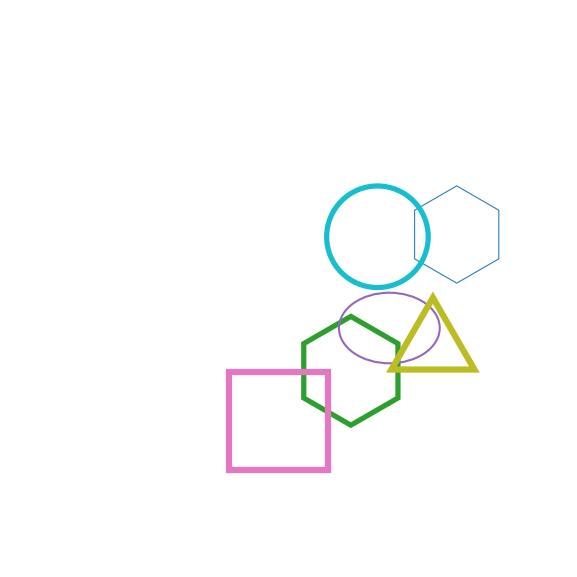[{"shape": "hexagon", "thickness": 0.5, "radius": 0.42, "center": [0.791, 0.593]}, {"shape": "hexagon", "thickness": 2.5, "radius": 0.47, "center": [0.608, 0.357]}, {"shape": "oval", "thickness": 1, "radius": 0.44, "center": [0.674, 0.431]}, {"shape": "square", "thickness": 3, "radius": 0.43, "center": [0.482, 0.27]}, {"shape": "triangle", "thickness": 3, "radius": 0.41, "center": [0.75, 0.401]}, {"shape": "circle", "thickness": 2.5, "radius": 0.44, "center": [0.654, 0.589]}]